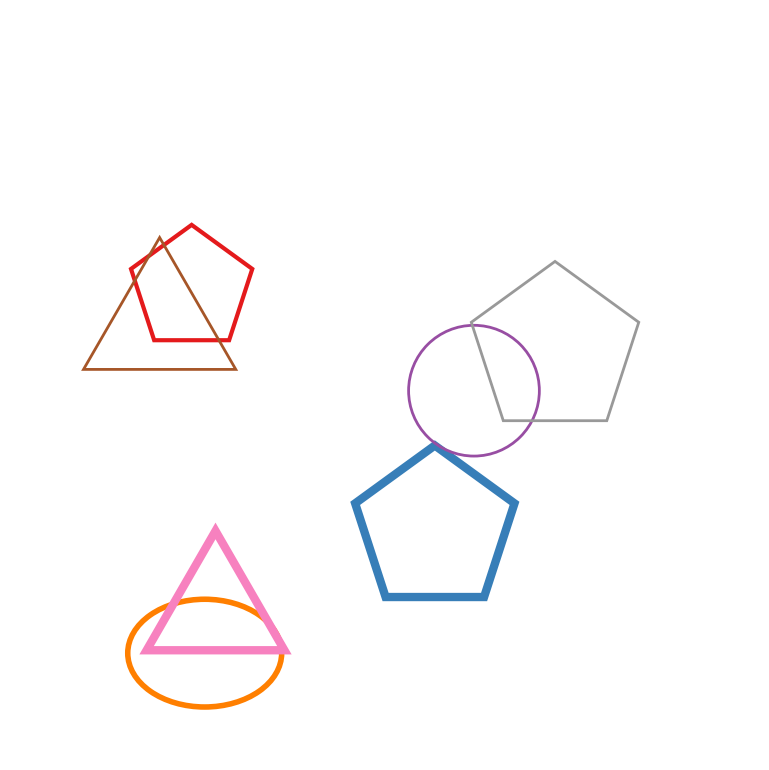[{"shape": "pentagon", "thickness": 1.5, "radius": 0.41, "center": [0.249, 0.625]}, {"shape": "pentagon", "thickness": 3, "radius": 0.54, "center": [0.565, 0.313]}, {"shape": "circle", "thickness": 1, "radius": 0.42, "center": [0.616, 0.493]}, {"shape": "oval", "thickness": 2, "radius": 0.5, "center": [0.266, 0.152]}, {"shape": "triangle", "thickness": 1, "radius": 0.57, "center": [0.207, 0.577]}, {"shape": "triangle", "thickness": 3, "radius": 0.52, "center": [0.28, 0.207]}, {"shape": "pentagon", "thickness": 1, "radius": 0.57, "center": [0.721, 0.546]}]